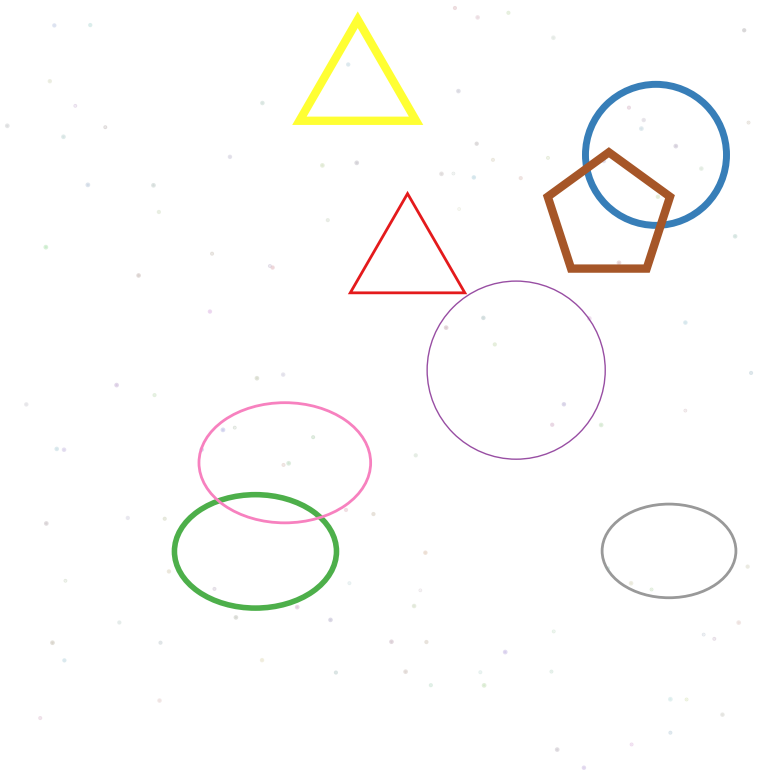[{"shape": "triangle", "thickness": 1, "radius": 0.43, "center": [0.529, 0.663]}, {"shape": "circle", "thickness": 2.5, "radius": 0.46, "center": [0.852, 0.799]}, {"shape": "oval", "thickness": 2, "radius": 0.53, "center": [0.332, 0.284]}, {"shape": "circle", "thickness": 0.5, "radius": 0.58, "center": [0.67, 0.519]}, {"shape": "triangle", "thickness": 3, "radius": 0.44, "center": [0.465, 0.887]}, {"shape": "pentagon", "thickness": 3, "radius": 0.42, "center": [0.791, 0.719]}, {"shape": "oval", "thickness": 1, "radius": 0.56, "center": [0.37, 0.399]}, {"shape": "oval", "thickness": 1, "radius": 0.43, "center": [0.869, 0.285]}]